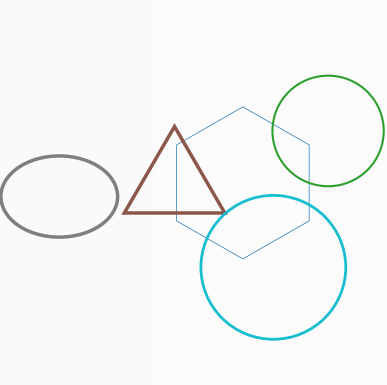[{"shape": "hexagon", "thickness": 0.5, "radius": 0.99, "center": [0.627, 0.525]}, {"shape": "circle", "thickness": 1.5, "radius": 0.72, "center": [0.847, 0.66]}, {"shape": "triangle", "thickness": 2.5, "radius": 0.75, "center": [0.45, 0.522]}, {"shape": "oval", "thickness": 2.5, "radius": 0.75, "center": [0.153, 0.49]}, {"shape": "circle", "thickness": 2, "radius": 0.93, "center": [0.705, 0.306]}]